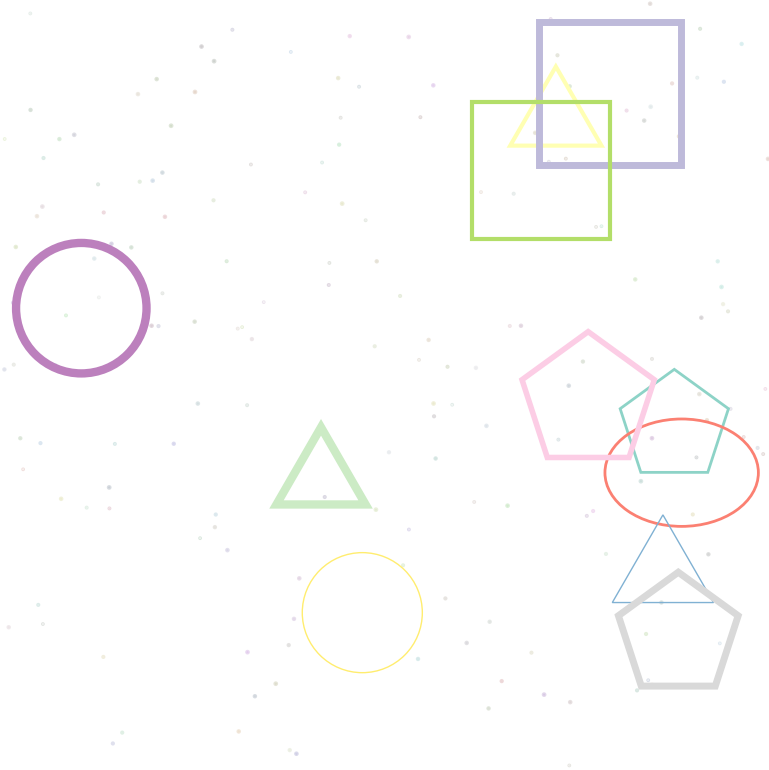[{"shape": "pentagon", "thickness": 1, "radius": 0.37, "center": [0.876, 0.446]}, {"shape": "triangle", "thickness": 1.5, "radius": 0.34, "center": [0.722, 0.845]}, {"shape": "square", "thickness": 2.5, "radius": 0.46, "center": [0.792, 0.878]}, {"shape": "oval", "thickness": 1, "radius": 0.5, "center": [0.885, 0.386]}, {"shape": "triangle", "thickness": 0.5, "radius": 0.38, "center": [0.861, 0.255]}, {"shape": "square", "thickness": 1.5, "radius": 0.45, "center": [0.703, 0.779]}, {"shape": "pentagon", "thickness": 2, "radius": 0.45, "center": [0.764, 0.479]}, {"shape": "pentagon", "thickness": 2.5, "radius": 0.41, "center": [0.881, 0.175]}, {"shape": "circle", "thickness": 3, "radius": 0.42, "center": [0.106, 0.6]}, {"shape": "triangle", "thickness": 3, "radius": 0.33, "center": [0.417, 0.378]}, {"shape": "circle", "thickness": 0.5, "radius": 0.39, "center": [0.471, 0.204]}]